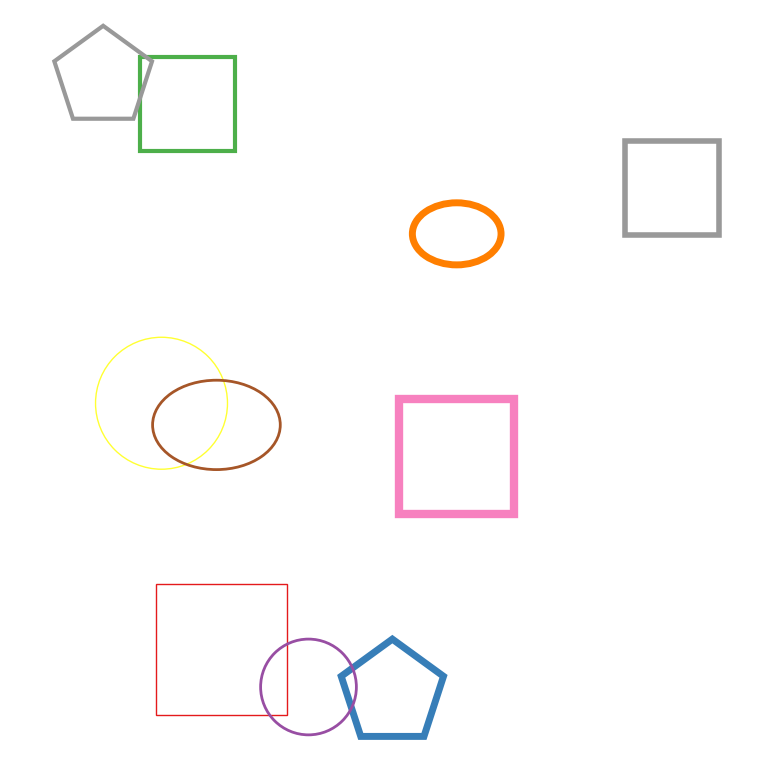[{"shape": "square", "thickness": 0.5, "radius": 0.42, "center": [0.288, 0.157]}, {"shape": "pentagon", "thickness": 2.5, "radius": 0.35, "center": [0.51, 0.1]}, {"shape": "square", "thickness": 1.5, "radius": 0.31, "center": [0.244, 0.865]}, {"shape": "circle", "thickness": 1, "radius": 0.31, "center": [0.401, 0.108]}, {"shape": "oval", "thickness": 2.5, "radius": 0.29, "center": [0.593, 0.696]}, {"shape": "circle", "thickness": 0.5, "radius": 0.43, "center": [0.21, 0.476]}, {"shape": "oval", "thickness": 1, "radius": 0.41, "center": [0.281, 0.448]}, {"shape": "square", "thickness": 3, "radius": 0.37, "center": [0.593, 0.408]}, {"shape": "pentagon", "thickness": 1.5, "radius": 0.33, "center": [0.134, 0.9]}, {"shape": "square", "thickness": 2, "radius": 0.31, "center": [0.873, 0.756]}]